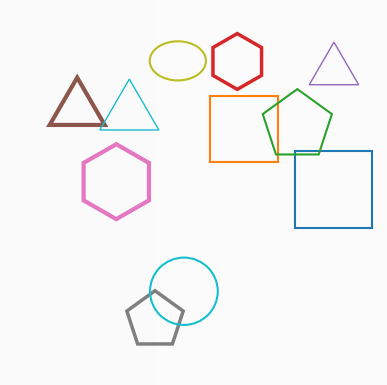[{"shape": "square", "thickness": 1.5, "radius": 0.5, "center": [0.862, 0.508]}, {"shape": "square", "thickness": 1.5, "radius": 0.43, "center": [0.629, 0.665]}, {"shape": "pentagon", "thickness": 1.5, "radius": 0.47, "center": [0.767, 0.675]}, {"shape": "hexagon", "thickness": 2.5, "radius": 0.36, "center": [0.612, 0.84]}, {"shape": "triangle", "thickness": 1, "radius": 0.37, "center": [0.862, 0.817]}, {"shape": "triangle", "thickness": 3, "radius": 0.41, "center": [0.199, 0.716]}, {"shape": "hexagon", "thickness": 3, "radius": 0.49, "center": [0.3, 0.528]}, {"shape": "pentagon", "thickness": 2.5, "radius": 0.38, "center": [0.4, 0.168]}, {"shape": "oval", "thickness": 1.5, "radius": 0.36, "center": [0.459, 0.842]}, {"shape": "circle", "thickness": 1.5, "radius": 0.44, "center": [0.475, 0.243]}, {"shape": "triangle", "thickness": 1, "radius": 0.44, "center": [0.334, 0.706]}]